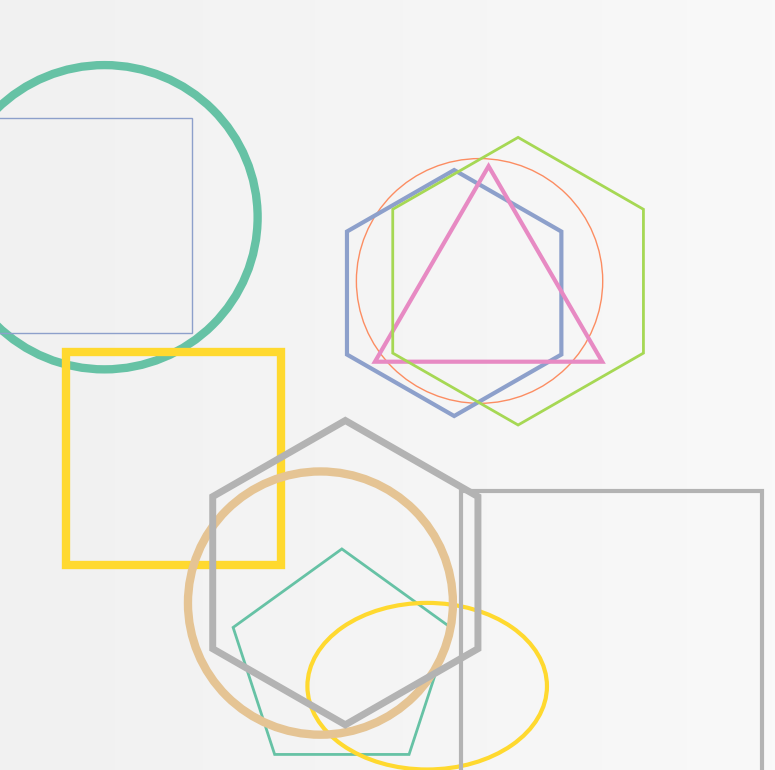[{"shape": "circle", "thickness": 3, "radius": 0.99, "center": [0.135, 0.718]}, {"shape": "pentagon", "thickness": 1, "radius": 0.74, "center": [0.441, 0.14]}, {"shape": "circle", "thickness": 0.5, "radius": 0.79, "center": [0.619, 0.635]}, {"shape": "hexagon", "thickness": 1.5, "radius": 0.8, "center": [0.586, 0.619]}, {"shape": "square", "thickness": 0.5, "radius": 0.7, "center": [0.108, 0.707]}, {"shape": "triangle", "thickness": 1.5, "radius": 0.85, "center": [0.63, 0.615]}, {"shape": "hexagon", "thickness": 1, "radius": 0.93, "center": [0.668, 0.635]}, {"shape": "oval", "thickness": 1.5, "radius": 0.77, "center": [0.551, 0.109]}, {"shape": "square", "thickness": 3, "radius": 0.69, "center": [0.224, 0.404]}, {"shape": "circle", "thickness": 3, "radius": 0.85, "center": [0.413, 0.217]}, {"shape": "hexagon", "thickness": 2.5, "radius": 0.99, "center": [0.446, 0.256]}, {"shape": "square", "thickness": 1.5, "radius": 0.97, "center": [0.79, 0.168]}]